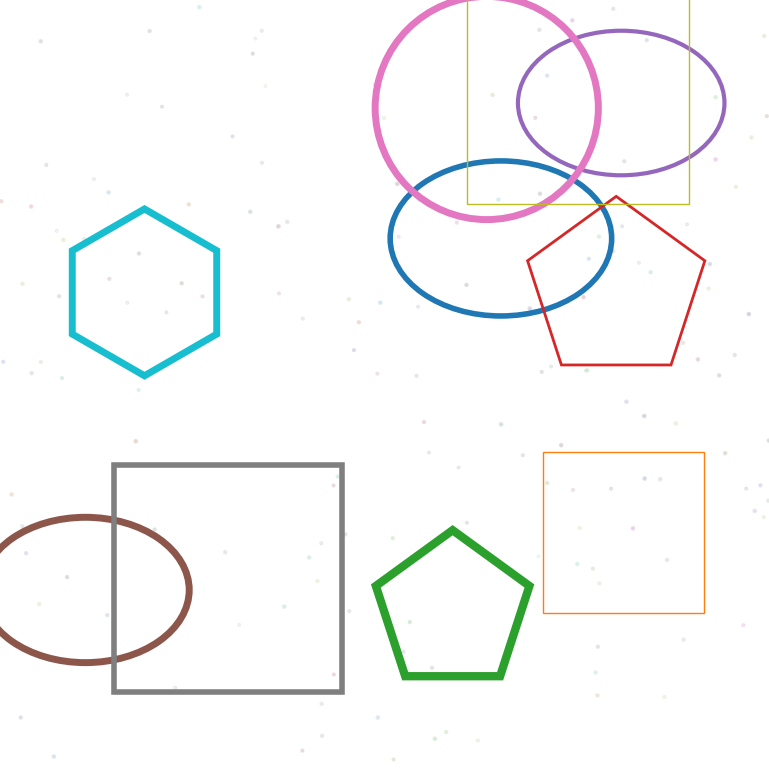[{"shape": "oval", "thickness": 2, "radius": 0.72, "center": [0.651, 0.69]}, {"shape": "square", "thickness": 0.5, "radius": 0.53, "center": [0.81, 0.308]}, {"shape": "pentagon", "thickness": 3, "radius": 0.52, "center": [0.588, 0.207]}, {"shape": "pentagon", "thickness": 1, "radius": 0.61, "center": [0.8, 0.624]}, {"shape": "oval", "thickness": 1.5, "radius": 0.67, "center": [0.807, 0.866]}, {"shape": "oval", "thickness": 2.5, "radius": 0.67, "center": [0.111, 0.234]}, {"shape": "circle", "thickness": 2.5, "radius": 0.72, "center": [0.632, 0.86]}, {"shape": "square", "thickness": 2, "radius": 0.74, "center": [0.296, 0.249]}, {"shape": "square", "thickness": 0.5, "radius": 0.72, "center": [0.751, 0.879]}, {"shape": "hexagon", "thickness": 2.5, "radius": 0.54, "center": [0.188, 0.62]}]